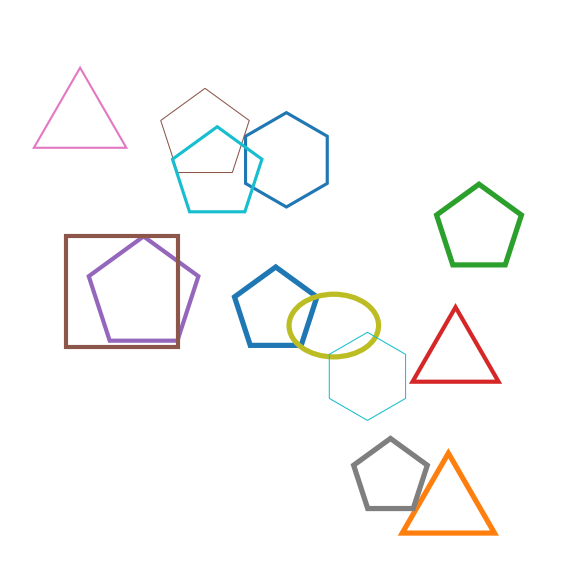[{"shape": "pentagon", "thickness": 2.5, "radius": 0.38, "center": [0.477, 0.462]}, {"shape": "hexagon", "thickness": 1.5, "radius": 0.41, "center": [0.496, 0.722]}, {"shape": "triangle", "thickness": 2.5, "radius": 0.46, "center": [0.776, 0.122]}, {"shape": "pentagon", "thickness": 2.5, "radius": 0.39, "center": [0.829, 0.603]}, {"shape": "triangle", "thickness": 2, "radius": 0.43, "center": [0.789, 0.381]}, {"shape": "pentagon", "thickness": 2, "radius": 0.5, "center": [0.249, 0.49]}, {"shape": "square", "thickness": 2, "radius": 0.48, "center": [0.211, 0.494]}, {"shape": "pentagon", "thickness": 0.5, "radius": 0.4, "center": [0.355, 0.766]}, {"shape": "triangle", "thickness": 1, "radius": 0.46, "center": [0.139, 0.789]}, {"shape": "pentagon", "thickness": 2.5, "radius": 0.34, "center": [0.676, 0.173]}, {"shape": "oval", "thickness": 2.5, "radius": 0.39, "center": [0.578, 0.435]}, {"shape": "hexagon", "thickness": 0.5, "radius": 0.38, "center": [0.636, 0.347]}, {"shape": "pentagon", "thickness": 1.5, "radius": 0.41, "center": [0.376, 0.698]}]